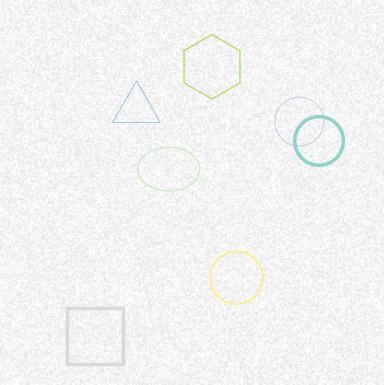[{"shape": "circle", "thickness": 2.5, "radius": 0.32, "center": [0.829, 0.634]}, {"shape": "circle", "thickness": 0.5, "radius": 0.32, "center": [0.778, 0.684]}, {"shape": "triangle", "thickness": 0.5, "radius": 0.36, "center": [0.355, 0.718]}, {"shape": "hexagon", "thickness": 1, "radius": 0.42, "center": [0.551, 0.827]}, {"shape": "square", "thickness": 2.5, "radius": 0.36, "center": [0.246, 0.128]}, {"shape": "oval", "thickness": 1, "radius": 0.4, "center": [0.438, 0.561]}, {"shape": "circle", "thickness": 1, "radius": 0.34, "center": [0.615, 0.279]}]